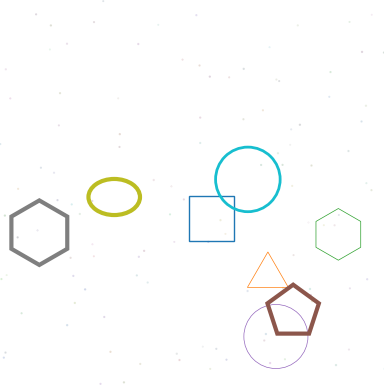[{"shape": "square", "thickness": 1, "radius": 0.3, "center": [0.549, 0.432]}, {"shape": "triangle", "thickness": 0.5, "radius": 0.31, "center": [0.696, 0.284]}, {"shape": "hexagon", "thickness": 0.5, "radius": 0.34, "center": [0.879, 0.391]}, {"shape": "circle", "thickness": 0.5, "radius": 0.42, "center": [0.717, 0.126]}, {"shape": "pentagon", "thickness": 3, "radius": 0.35, "center": [0.761, 0.19]}, {"shape": "hexagon", "thickness": 3, "radius": 0.42, "center": [0.102, 0.396]}, {"shape": "oval", "thickness": 3, "radius": 0.33, "center": [0.297, 0.488]}, {"shape": "circle", "thickness": 2, "radius": 0.42, "center": [0.644, 0.534]}]